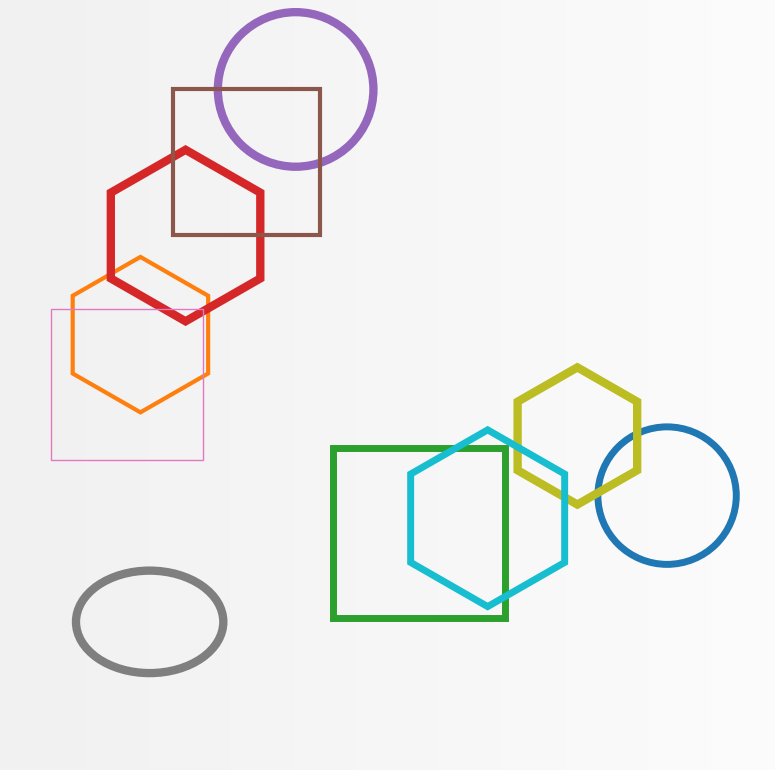[{"shape": "circle", "thickness": 2.5, "radius": 0.45, "center": [0.861, 0.356]}, {"shape": "hexagon", "thickness": 1.5, "radius": 0.5, "center": [0.181, 0.565]}, {"shape": "square", "thickness": 2.5, "radius": 0.55, "center": [0.54, 0.308]}, {"shape": "hexagon", "thickness": 3, "radius": 0.56, "center": [0.239, 0.694]}, {"shape": "circle", "thickness": 3, "radius": 0.5, "center": [0.381, 0.884]}, {"shape": "square", "thickness": 1.5, "radius": 0.47, "center": [0.318, 0.79]}, {"shape": "square", "thickness": 0.5, "radius": 0.49, "center": [0.164, 0.501]}, {"shape": "oval", "thickness": 3, "radius": 0.48, "center": [0.193, 0.192]}, {"shape": "hexagon", "thickness": 3, "radius": 0.45, "center": [0.745, 0.434]}, {"shape": "hexagon", "thickness": 2.5, "radius": 0.57, "center": [0.629, 0.327]}]